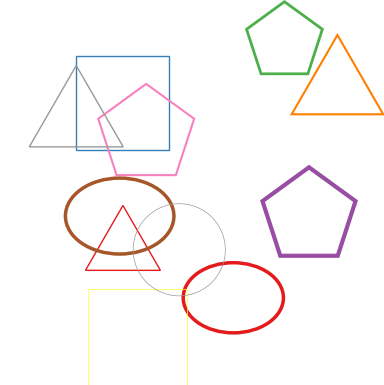[{"shape": "triangle", "thickness": 1, "radius": 0.56, "center": [0.319, 0.354]}, {"shape": "oval", "thickness": 2.5, "radius": 0.65, "center": [0.606, 0.227]}, {"shape": "square", "thickness": 1, "radius": 0.61, "center": [0.318, 0.733]}, {"shape": "pentagon", "thickness": 2, "radius": 0.52, "center": [0.739, 0.892]}, {"shape": "pentagon", "thickness": 3, "radius": 0.64, "center": [0.803, 0.438]}, {"shape": "triangle", "thickness": 1.5, "radius": 0.69, "center": [0.876, 0.772]}, {"shape": "square", "thickness": 0.5, "radius": 0.64, "center": [0.358, 0.122]}, {"shape": "oval", "thickness": 2.5, "radius": 0.7, "center": [0.311, 0.439]}, {"shape": "pentagon", "thickness": 1.5, "radius": 0.65, "center": [0.38, 0.651]}, {"shape": "triangle", "thickness": 1, "radius": 0.7, "center": [0.198, 0.689]}, {"shape": "circle", "thickness": 0.5, "radius": 0.6, "center": [0.466, 0.351]}]